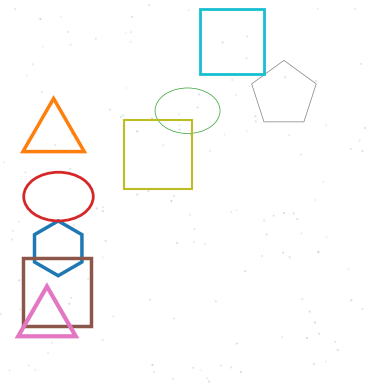[{"shape": "hexagon", "thickness": 2.5, "radius": 0.36, "center": [0.151, 0.355]}, {"shape": "triangle", "thickness": 2.5, "radius": 0.46, "center": [0.139, 0.652]}, {"shape": "oval", "thickness": 0.5, "radius": 0.42, "center": [0.487, 0.712]}, {"shape": "oval", "thickness": 2, "radius": 0.45, "center": [0.152, 0.489]}, {"shape": "square", "thickness": 2.5, "radius": 0.44, "center": [0.148, 0.242]}, {"shape": "triangle", "thickness": 3, "radius": 0.43, "center": [0.122, 0.17]}, {"shape": "pentagon", "thickness": 0.5, "radius": 0.44, "center": [0.738, 0.755]}, {"shape": "square", "thickness": 1.5, "radius": 0.45, "center": [0.41, 0.598]}, {"shape": "square", "thickness": 2, "radius": 0.42, "center": [0.603, 0.893]}]